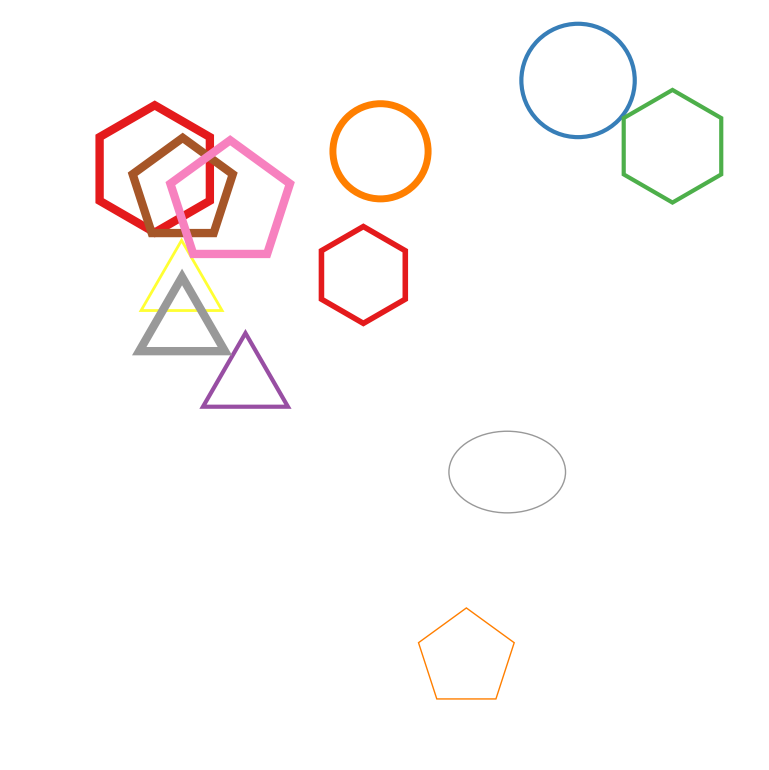[{"shape": "hexagon", "thickness": 2, "radius": 0.31, "center": [0.472, 0.643]}, {"shape": "hexagon", "thickness": 3, "radius": 0.41, "center": [0.201, 0.781]}, {"shape": "circle", "thickness": 1.5, "radius": 0.37, "center": [0.751, 0.896]}, {"shape": "hexagon", "thickness": 1.5, "radius": 0.37, "center": [0.873, 0.81]}, {"shape": "triangle", "thickness": 1.5, "radius": 0.32, "center": [0.319, 0.504]}, {"shape": "circle", "thickness": 2.5, "radius": 0.31, "center": [0.494, 0.804]}, {"shape": "pentagon", "thickness": 0.5, "radius": 0.33, "center": [0.606, 0.145]}, {"shape": "triangle", "thickness": 1, "radius": 0.3, "center": [0.236, 0.627]}, {"shape": "pentagon", "thickness": 3, "radius": 0.34, "center": [0.237, 0.753]}, {"shape": "pentagon", "thickness": 3, "radius": 0.41, "center": [0.299, 0.736]}, {"shape": "oval", "thickness": 0.5, "radius": 0.38, "center": [0.659, 0.387]}, {"shape": "triangle", "thickness": 3, "radius": 0.32, "center": [0.236, 0.576]}]